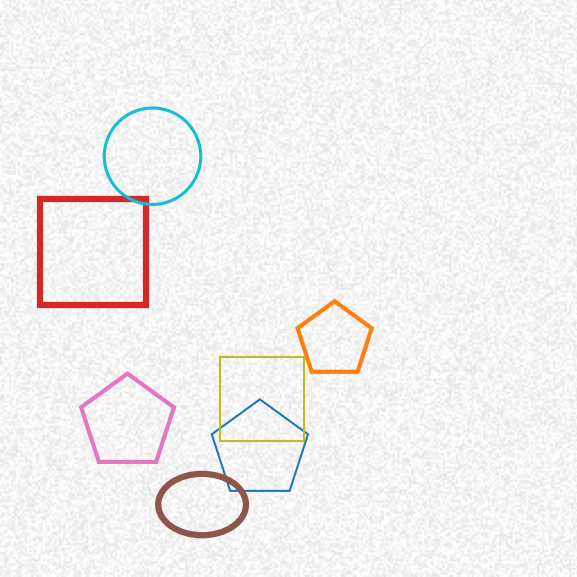[{"shape": "pentagon", "thickness": 1, "radius": 0.44, "center": [0.45, 0.22]}, {"shape": "pentagon", "thickness": 2, "radius": 0.34, "center": [0.579, 0.41]}, {"shape": "square", "thickness": 3, "radius": 0.46, "center": [0.161, 0.563]}, {"shape": "oval", "thickness": 3, "radius": 0.38, "center": [0.35, 0.125]}, {"shape": "pentagon", "thickness": 2, "radius": 0.42, "center": [0.221, 0.268]}, {"shape": "square", "thickness": 1, "radius": 0.36, "center": [0.454, 0.308]}, {"shape": "circle", "thickness": 1.5, "radius": 0.42, "center": [0.264, 0.729]}]